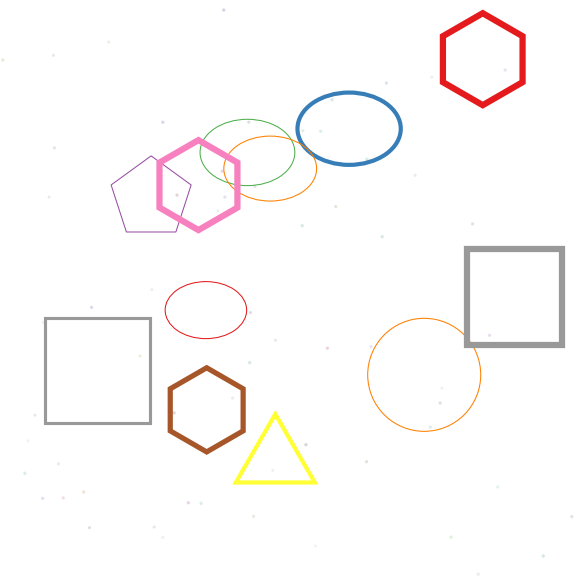[{"shape": "oval", "thickness": 0.5, "radius": 0.35, "center": [0.357, 0.462]}, {"shape": "hexagon", "thickness": 3, "radius": 0.4, "center": [0.836, 0.897]}, {"shape": "oval", "thickness": 2, "radius": 0.45, "center": [0.605, 0.776]}, {"shape": "oval", "thickness": 0.5, "radius": 0.41, "center": [0.428, 0.735]}, {"shape": "pentagon", "thickness": 0.5, "radius": 0.36, "center": [0.262, 0.656]}, {"shape": "circle", "thickness": 0.5, "radius": 0.49, "center": [0.735, 0.35]}, {"shape": "oval", "thickness": 0.5, "radius": 0.4, "center": [0.468, 0.707]}, {"shape": "triangle", "thickness": 2, "radius": 0.39, "center": [0.477, 0.203]}, {"shape": "hexagon", "thickness": 2.5, "radius": 0.36, "center": [0.358, 0.289]}, {"shape": "hexagon", "thickness": 3, "radius": 0.39, "center": [0.344, 0.679]}, {"shape": "square", "thickness": 3, "radius": 0.41, "center": [0.891, 0.485]}, {"shape": "square", "thickness": 1.5, "radius": 0.45, "center": [0.169, 0.358]}]